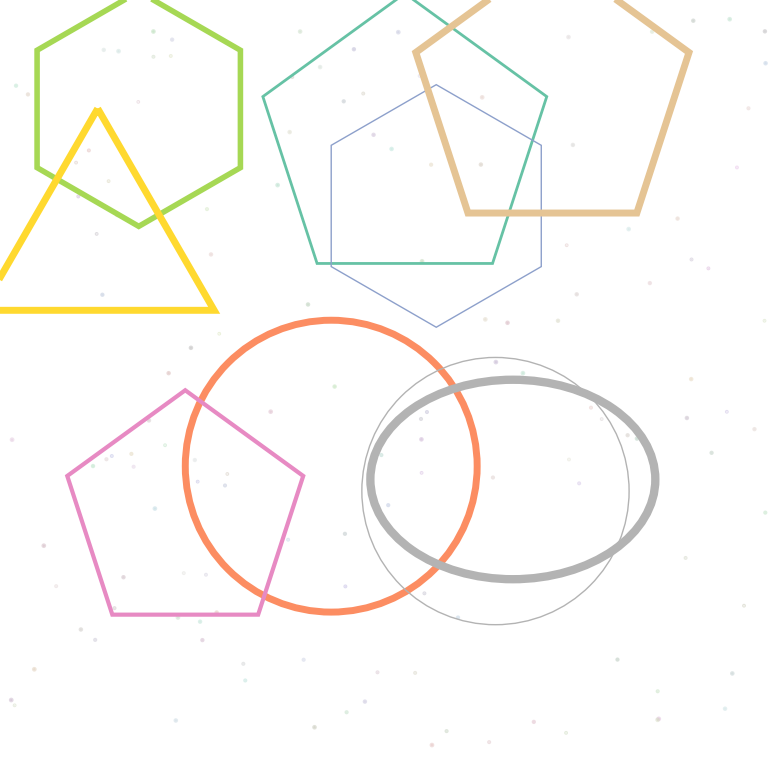[{"shape": "pentagon", "thickness": 1, "radius": 0.97, "center": [0.526, 0.815]}, {"shape": "circle", "thickness": 2.5, "radius": 0.95, "center": [0.43, 0.395]}, {"shape": "hexagon", "thickness": 0.5, "radius": 0.79, "center": [0.567, 0.733]}, {"shape": "pentagon", "thickness": 1.5, "radius": 0.81, "center": [0.241, 0.332]}, {"shape": "hexagon", "thickness": 2, "radius": 0.76, "center": [0.18, 0.859]}, {"shape": "triangle", "thickness": 2.5, "radius": 0.87, "center": [0.127, 0.684]}, {"shape": "pentagon", "thickness": 2.5, "radius": 0.93, "center": [0.717, 0.874]}, {"shape": "oval", "thickness": 3, "radius": 0.93, "center": [0.666, 0.377]}, {"shape": "circle", "thickness": 0.5, "radius": 0.87, "center": [0.643, 0.362]}]